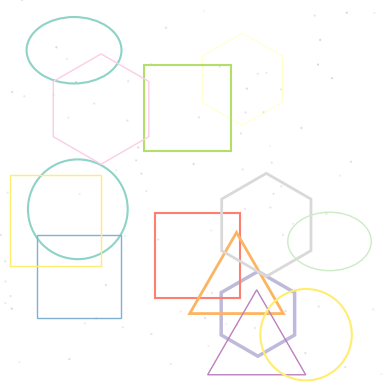[{"shape": "oval", "thickness": 1.5, "radius": 0.62, "center": [0.192, 0.869]}, {"shape": "circle", "thickness": 1.5, "radius": 0.65, "center": [0.202, 0.456]}, {"shape": "hexagon", "thickness": 0.5, "radius": 0.6, "center": [0.629, 0.794]}, {"shape": "hexagon", "thickness": 2.5, "radius": 0.55, "center": [0.67, 0.185]}, {"shape": "square", "thickness": 1.5, "radius": 0.55, "center": [0.513, 0.335]}, {"shape": "square", "thickness": 1, "radius": 0.54, "center": [0.205, 0.283]}, {"shape": "triangle", "thickness": 2, "radius": 0.7, "center": [0.614, 0.256]}, {"shape": "square", "thickness": 1.5, "radius": 0.56, "center": [0.487, 0.721]}, {"shape": "hexagon", "thickness": 1, "radius": 0.72, "center": [0.262, 0.717]}, {"shape": "hexagon", "thickness": 2, "radius": 0.67, "center": [0.692, 0.416]}, {"shape": "triangle", "thickness": 1, "radius": 0.74, "center": [0.667, 0.1]}, {"shape": "oval", "thickness": 1, "radius": 0.54, "center": [0.856, 0.373]}, {"shape": "square", "thickness": 1, "radius": 0.59, "center": [0.144, 0.428]}, {"shape": "circle", "thickness": 1.5, "radius": 0.59, "center": [0.795, 0.131]}]